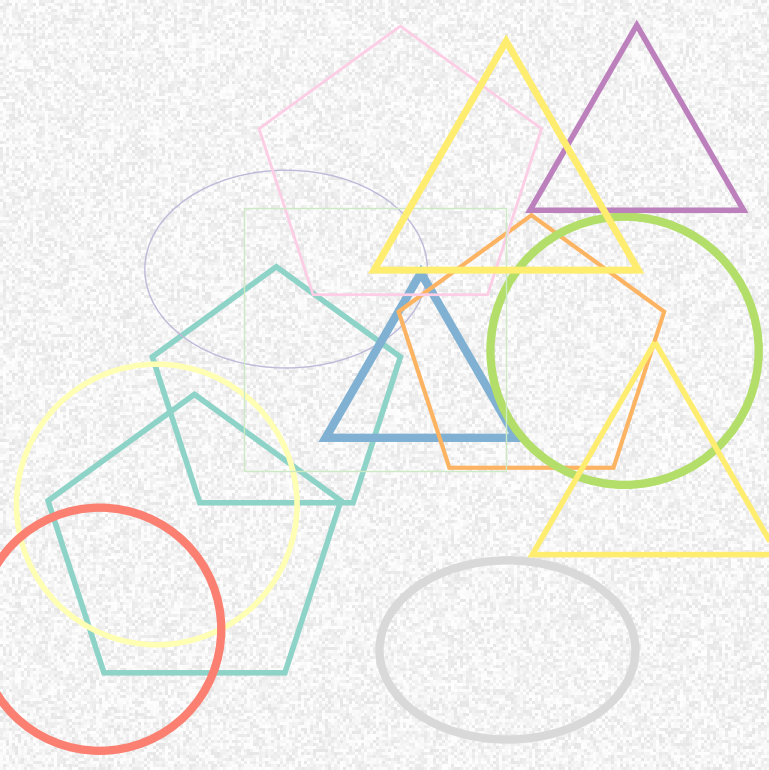[{"shape": "pentagon", "thickness": 2, "radius": 1.0, "center": [0.253, 0.288]}, {"shape": "pentagon", "thickness": 2, "radius": 0.85, "center": [0.359, 0.484]}, {"shape": "circle", "thickness": 2, "radius": 0.91, "center": [0.204, 0.345]}, {"shape": "oval", "thickness": 0.5, "radius": 0.92, "center": [0.372, 0.651]}, {"shape": "circle", "thickness": 3, "radius": 0.79, "center": [0.129, 0.183]}, {"shape": "triangle", "thickness": 3, "radius": 0.71, "center": [0.547, 0.503]}, {"shape": "pentagon", "thickness": 1.5, "radius": 0.91, "center": [0.69, 0.539]}, {"shape": "circle", "thickness": 3, "radius": 0.87, "center": [0.811, 0.544]}, {"shape": "pentagon", "thickness": 1, "radius": 0.96, "center": [0.52, 0.773]}, {"shape": "oval", "thickness": 3, "radius": 0.83, "center": [0.659, 0.156]}, {"shape": "triangle", "thickness": 2, "radius": 0.8, "center": [0.827, 0.807]}, {"shape": "square", "thickness": 0.5, "radius": 0.85, "center": [0.487, 0.559]}, {"shape": "triangle", "thickness": 2, "radius": 0.92, "center": [0.851, 0.372]}, {"shape": "triangle", "thickness": 2.5, "radius": 0.99, "center": [0.657, 0.748]}]